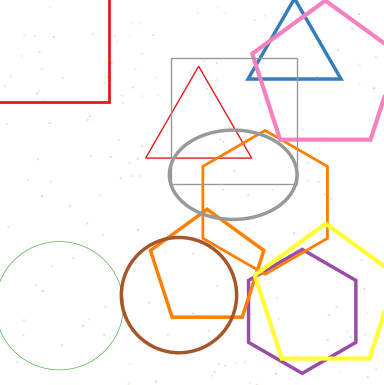[{"shape": "triangle", "thickness": 1, "radius": 0.8, "center": [0.516, 0.669]}, {"shape": "square", "thickness": 2, "radius": 0.74, "center": [0.135, 0.883]}, {"shape": "triangle", "thickness": 2.5, "radius": 0.7, "center": [0.765, 0.864]}, {"shape": "circle", "thickness": 0.5, "radius": 0.83, "center": [0.154, 0.206]}, {"shape": "hexagon", "thickness": 2.5, "radius": 0.8, "center": [0.785, 0.191]}, {"shape": "hexagon", "thickness": 2, "radius": 0.93, "center": [0.689, 0.474]}, {"shape": "pentagon", "thickness": 2.5, "radius": 0.77, "center": [0.538, 0.301]}, {"shape": "pentagon", "thickness": 3, "radius": 0.97, "center": [0.846, 0.225]}, {"shape": "circle", "thickness": 2.5, "radius": 0.75, "center": [0.465, 0.234]}, {"shape": "pentagon", "thickness": 3, "radius": 1.0, "center": [0.845, 0.799]}, {"shape": "oval", "thickness": 2.5, "radius": 0.83, "center": [0.606, 0.546]}, {"shape": "square", "thickness": 1, "radius": 0.82, "center": [0.608, 0.686]}]